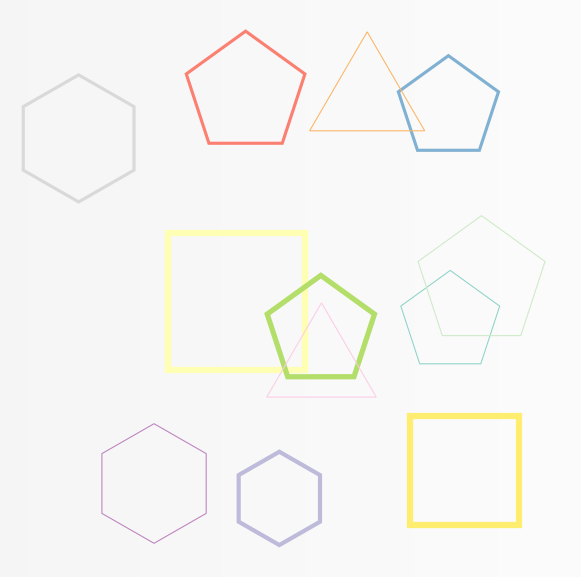[{"shape": "pentagon", "thickness": 0.5, "radius": 0.45, "center": [0.775, 0.441]}, {"shape": "square", "thickness": 3, "radius": 0.59, "center": [0.407, 0.477]}, {"shape": "hexagon", "thickness": 2, "radius": 0.4, "center": [0.481, 0.136]}, {"shape": "pentagon", "thickness": 1.5, "radius": 0.54, "center": [0.423, 0.838]}, {"shape": "pentagon", "thickness": 1.5, "radius": 0.45, "center": [0.771, 0.812]}, {"shape": "triangle", "thickness": 0.5, "radius": 0.57, "center": [0.632, 0.83]}, {"shape": "pentagon", "thickness": 2.5, "radius": 0.49, "center": [0.552, 0.425]}, {"shape": "triangle", "thickness": 0.5, "radius": 0.54, "center": [0.553, 0.366]}, {"shape": "hexagon", "thickness": 1.5, "radius": 0.55, "center": [0.135, 0.759]}, {"shape": "hexagon", "thickness": 0.5, "radius": 0.52, "center": [0.265, 0.162]}, {"shape": "pentagon", "thickness": 0.5, "radius": 0.57, "center": [0.828, 0.511]}, {"shape": "square", "thickness": 3, "radius": 0.47, "center": [0.8, 0.184]}]